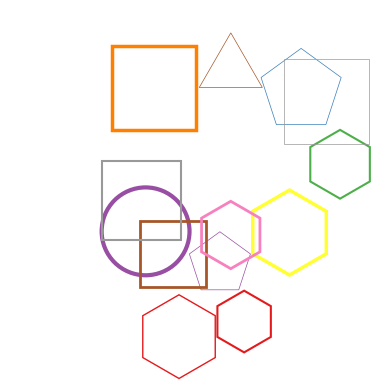[{"shape": "hexagon", "thickness": 1.5, "radius": 0.4, "center": [0.634, 0.165]}, {"shape": "hexagon", "thickness": 1, "radius": 0.54, "center": [0.465, 0.126]}, {"shape": "pentagon", "thickness": 0.5, "radius": 0.55, "center": [0.782, 0.765]}, {"shape": "hexagon", "thickness": 1.5, "radius": 0.45, "center": [0.883, 0.573]}, {"shape": "circle", "thickness": 3, "radius": 0.57, "center": [0.378, 0.399]}, {"shape": "pentagon", "thickness": 0.5, "radius": 0.42, "center": [0.571, 0.315]}, {"shape": "square", "thickness": 2.5, "radius": 0.55, "center": [0.4, 0.772]}, {"shape": "hexagon", "thickness": 2.5, "radius": 0.55, "center": [0.752, 0.396]}, {"shape": "triangle", "thickness": 0.5, "radius": 0.47, "center": [0.599, 0.82]}, {"shape": "square", "thickness": 2, "radius": 0.43, "center": [0.449, 0.339]}, {"shape": "hexagon", "thickness": 2, "radius": 0.44, "center": [0.599, 0.39]}, {"shape": "square", "thickness": 1.5, "radius": 0.51, "center": [0.367, 0.479]}, {"shape": "square", "thickness": 0.5, "radius": 0.55, "center": [0.848, 0.737]}]